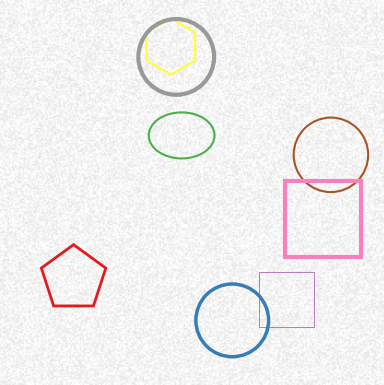[{"shape": "pentagon", "thickness": 2, "radius": 0.44, "center": [0.191, 0.277]}, {"shape": "circle", "thickness": 2.5, "radius": 0.47, "center": [0.603, 0.168]}, {"shape": "oval", "thickness": 1.5, "radius": 0.43, "center": [0.472, 0.648]}, {"shape": "square", "thickness": 0.5, "radius": 0.36, "center": [0.745, 0.222]}, {"shape": "hexagon", "thickness": 1.5, "radius": 0.37, "center": [0.443, 0.879]}, {"shape": "circle", "thickness": 1.5, "radius": 0.48, "center": [0.86, 0.598]}, {"shape": "square", "thickness": 3, "radius": 0.49, "center": [0.839, 0.431]}, {"shape": "circle", "thickness": 3, "radius": 0.49, "center": [0.458, 0.852]}]